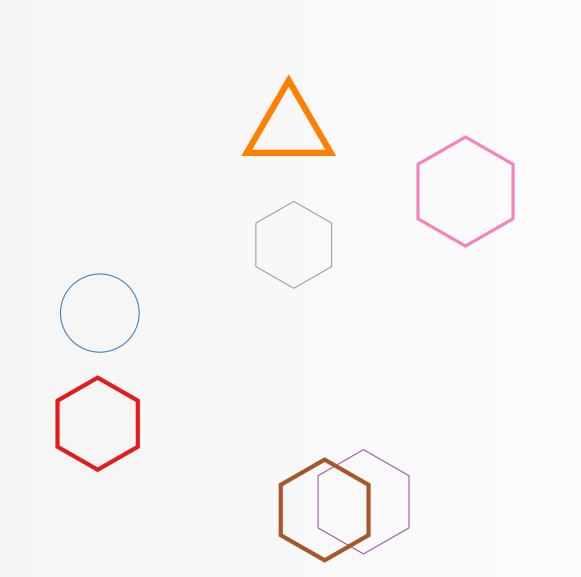[{"shape": "hexagon", "thickness": 2, "radius": 0.4, "center": [0.168, 0.265]}, {"shape": "circle", "thickness": 0.5, "radius": 0.34, "center": [0.172, 0.457]}, {"shape": "hexagon", "thickness": 0.5, "radius": 0.45, "center": [0.625, 0.13]}, {"shape": "triangle", "thickness": 3, "radius": 0.42, "center": [0.497, 0.776]}, {"shape": "hexagon", "thickness": 2, "radius": 0.44, "center": [0.559, 0.116]}, {"shape": "hexagon", "thickness": 1.5, "radius": 0.47, "center": [0.801, 0.667]}, {"shape": "hexagon", "thickness": 0.5, "radius": 0.38, "center": [0.505, 0.575]}]